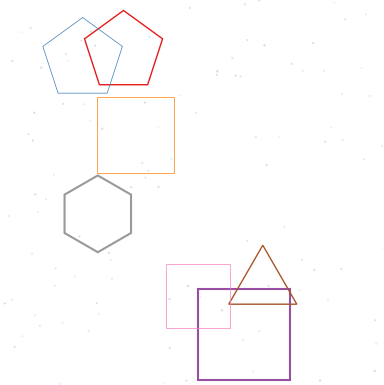[{"shape": "pentagon", "thickness": 1, "radius": 0.53, "center": [0.321, 0.866]}, {"shape": "pentagon", "thickness": 0.5, "radius": 0.54, "center": [0.215, 0.846]}, {"shape": "square", "thickness": 1.5, "radius": 0.59, "center": [0.634, 0.131]}, {"shape": "square", "thickness": 0.5, "radius": 0.5, "center": [0.352, 0.65]}, {"shape": "triangle", "thickness": 1, "radius": 0.51, "center": [0.683, 0.261]}, {"shape": "square", "thickness": 0.5, "radius": 0.41, "center": [0.515, 0.232]}, {"shape": "hexagon", "thickness": 1.5, "radius": 0.5, "center": [0.254, 0.445]}]